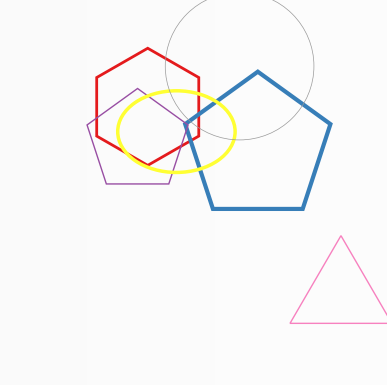[{"shape": "hexagon", "thickness": 2, "radius": 0.76, "center": [0.381, 0.723]}, {"shape": "pentagon", "thickness": 3, "radius": 0.99, "center": [0.665, 0.617]}, {"shape": "pentagon", "thickness": 1, "radius": 0.69, "center": [0.355, 0.633]}, {"shape": "oval", "thickness": 2.5, "radius": 0.76, "center": [0.455, 0.658]}, {"shape": "triangle", "thickness": 1, "radius": 0.76, "center": [0.88, 0.236]}, {"shape": "circle", "thickness": 0.5, "radius": 0.96, "center": [0.618, 0.828]}]